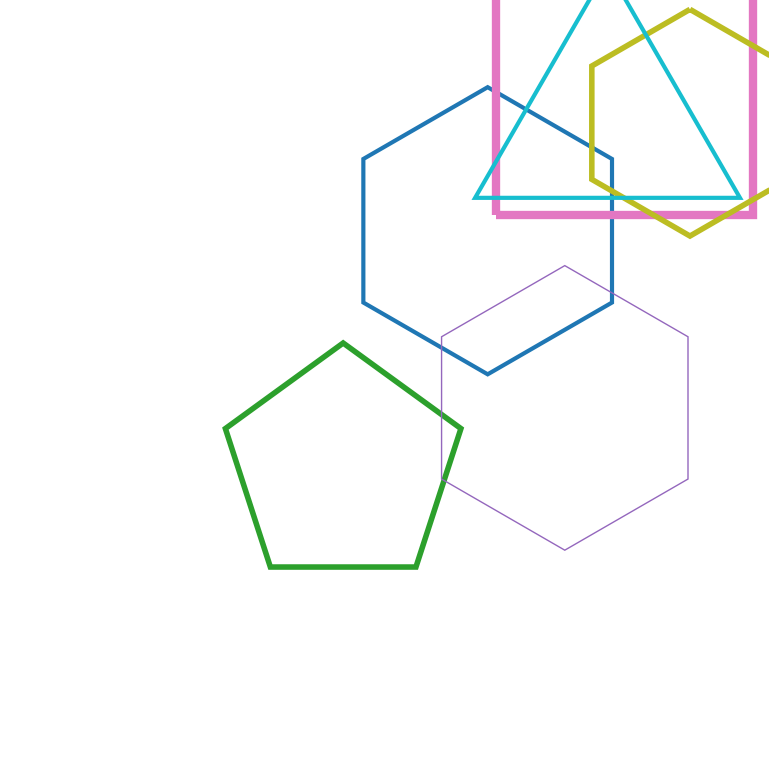[{"shape": "hexagon", "thickness": 1.5, "radius": 0.93, "center": [0.633, 0.7]}, {"shape": "pentagon", "thickness": 2, "radius": 0.8, "center": [0.446, 0.394]}, {"shape": "hexagon", "thickness": 0.5, "radius": 0.92, "center": [0.733, 0.47]}, {"shape": "square", "thickness": 3, "radius": 0.84, "center": [0.811, 0.888]}, {"shape": "hexagon", "thickness": 2, "radius": 0.74, "center": [0.896, 0.841]}, {"shape": "triangle", "thickness": 1.5, "radius": 0.99, "center": [0.789, 0.842]}]